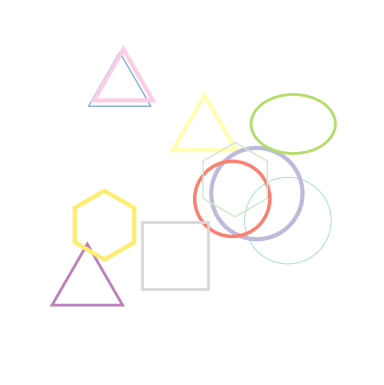[{"shape": "circle", "thickness": 0.5, "radius": 0.56, "center": [0.748, 0.427]}, {"shape": "triangle", "thickness": 3, "radius": 0.48, "center": [0.531, 0.658]}, {"shape": "circle", "thickness": 3, "radius": 0.59, "center": [0.667, 0.497]}, {"shape": "circle", "thickness": 2.5, "radius": 0.49, "center": [0.603, 0.484]}, {"shape": "triangle", "thickness": 1, "radius": 0.47, "center": [0.311, 0.771]}, {"shape": "oval", "thickness": 2, "radius": 0.55, "center": [0.762, 0.678]}, {"shape": "triangle", "thickness": 3, "radius": 0.44, "center": [0.321, 0.783]}, {"shape": "square", "thickness": 2, "radius": 0.43, "center": [0.454, 0.335]}, {"shape": "triangle", "thickness": 2, "radius": 0.53, "center": [0.227, 0.26]}, {"shape": "hexagon", "thickness": 1, "radius": 0.48, "center": [0.611, 0.533]}, {"shape": "hexagon", "thickness": 3, "radius": 0.45, "center": [0.271, 0.415]}]